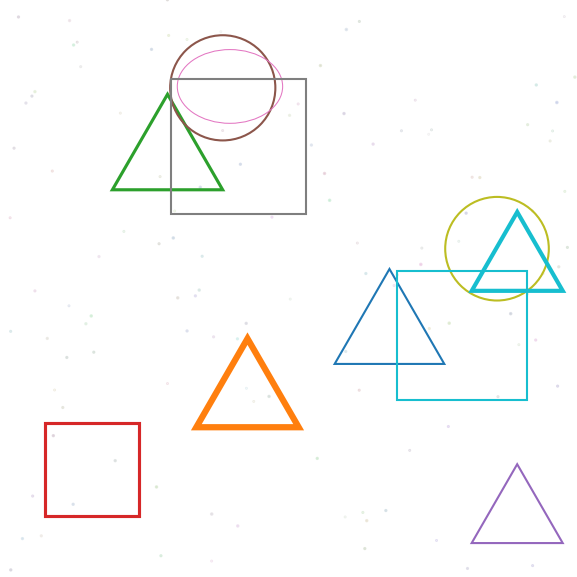[{"shape": "triangle", "thickness": 1, "radius": 0.55, "center": [0.674, 0.424]}, {"shape": "triangle", "thickness": 3, "radius": 0.51, "center": [0.429, 0.31]}, {"shape": "triangle", "thickness": 1.5, "radius": 0.55, "center": [0.29, 0.726]}, {"shape": "square", "thickness": 1.5, "radius": 0.41, "center": [0.159, 0.186]}, {"shape": "triangle", "thickness": 1, "radius": 0.46, "center": [0.896, 0.104]}, {"shape": "circle", "thickness": 1, "radius": 0.46, "center": [0.386, 0.847]}, {"shape": "oval", "thickness": 0.5, "radius": 0.46, "center": [0.398, 0.849]}, {"shape": "square", "thickness": 1, "radius": 0.58, "center": [0.414, 0.746]}, {"shape": "circle", "thickness": 1, "radius": 0.45, "center": [0.861, 0.568]}, {"shape": "square", "thickness": 1, "radius": 0.56, "center": [0.8, 0.418]}, {"shape": "triangle", "thickness": 2, "radius": 0.45, "center": [0.896, 0.541]}]